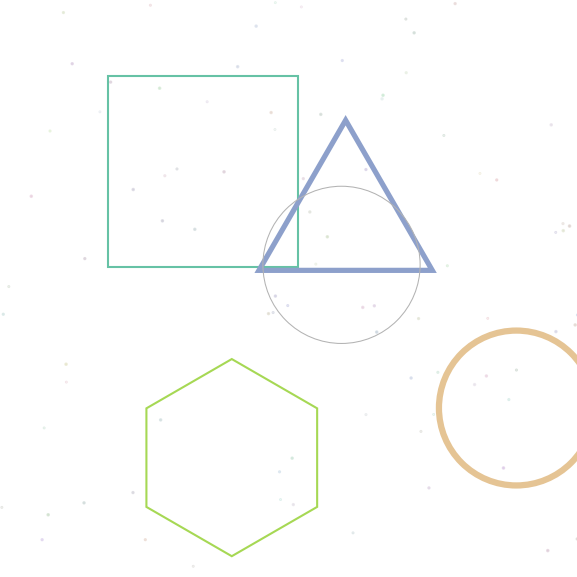[{"shape": "square", "thickness": 1, "radius": 0.83, "center": [0.351, 0.702]}, {"shape": "triangle", "thickness": 2.5, "radius": 0.87, "center": [0.598, 0.618]}, {"shape": "hexagon", "thickness": 1, "radius": 0.85, "center": [0.401, 0.207]}, {"shape": "circle", "thickness": 3, "radius": 0.67, "center": [0.894, 0.293]}, {"shape": "circle", "thickness": 0.5, "radius": 0.68, "center": [0.591, 0.541]}]